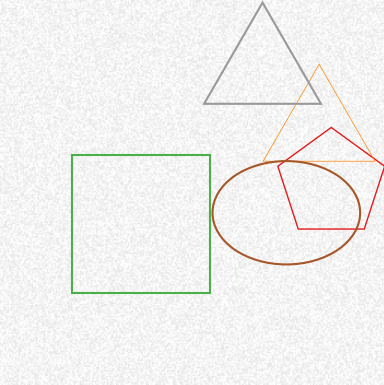[{"shape": "pentagon", "thickness": 1, "radius": 0.73, "center": [0.86, 0.523]}, {"shape": "square", "thickness": 1.5, "radius": 0.9, "center": [0.366, 0.418]}, {"shape": "triangle", "thickness": 0.5, "radius": 0.84, "center": [0.829, 0.665]}, {"shape": "oval", "thickness": 1.5, "radius": 0.96, "center": [0.744, 0.447]}, {"shape": "triangle", "thickness": 1.5, "radius": 0.88, "center": [0.682, 0.818]}]